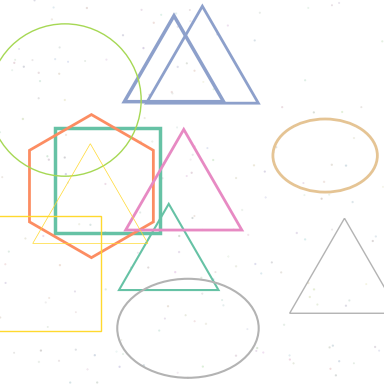[{"shape": "square", "thickness": 2.5, "radius": 0.69, "center": [0.279, 0.531]}, {"shape": "triangle", "thickness": 1.5, "radius": 0.75, "center": [0.438, 0.321]}, {"shape": "hexagon", "thickness": 2, "radius": 0.93, "center": [0.237, 0.517]}, {"shape": "triangle", "thickness": 2.5, "radius": 0.74, "center": [0.452, 0.81]}, {"shape": "triangle", "thickness": 2, "radius": 0.84, "center": [0.526, 0.816]}, {"shape": "triangle", "thickness": 2, "radius": 0.87, "center": [0.477, 0.49]}, {"shape": "circle", "thickness": 1, "radius": 0.99, "center": [0.169, 0.74]}, {"shape": "triangle", "thickness": 0.5, "radius": 0.86, "center": [0.235, 0.454]}, {"shape": "square", "thickness": 1, "radius": 0.74, "center": [0.113, 0.289]}, {"shape": "oval", "thickness": 2, "radius": 0.68, "center": [0.844, 0.596]}, {"shape": "oval", "thickness": 1.5, "radius": 0.92, "center": [0.488, 0.147]}, {"shape": "triangle", "thickness": 1, "radius": 0.82, "center": [0.895, 0.269]}]